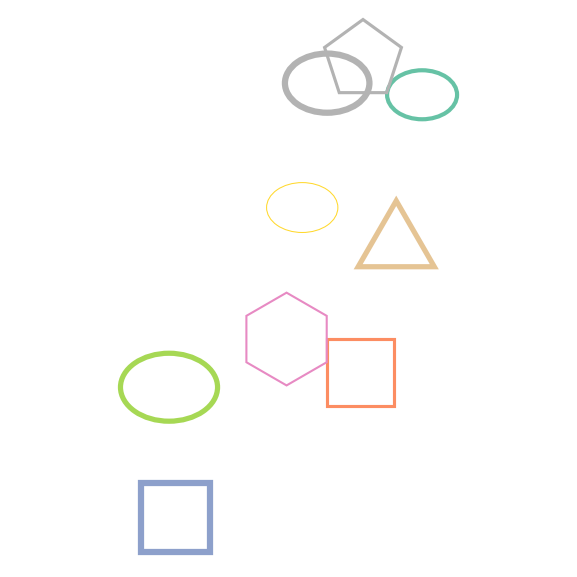[{"shape": "oval", "thickness": 2, "radius": 0.3, "center": [0.731, 0.835]}, {"shape": "square", "thickness": 1.5, "radius": 0.29, "center": [0.624, 0.354]}, {"shape": "square", "thickness": 3, "radius": 0.3, "center": [0.304, 0.103]}, {"shape": "hexagon", "thickness": 1, "radius": 0.4, "center": [0.496, 0.412]}, {"shape": "oval", "thickness": 2.5, "radius": 0.42, "center": [0.293, 0.329]}, {"shape": "oval", "thickness": 0.5, "radius": 0.31, "center": [0.523, 0.64]}, {"shape": "triangle", "thickness": 2.5, "radius": 0.38, "center": [0.686, 0.575]}, {"shape": "oval", "thickness": 3, "radius": 0.37, "center": [0.567, 0.855]}, {"shape": "pentagon", "thickness": 1.5, "radius": 0.35, "center": [0.629, 0.895]}]